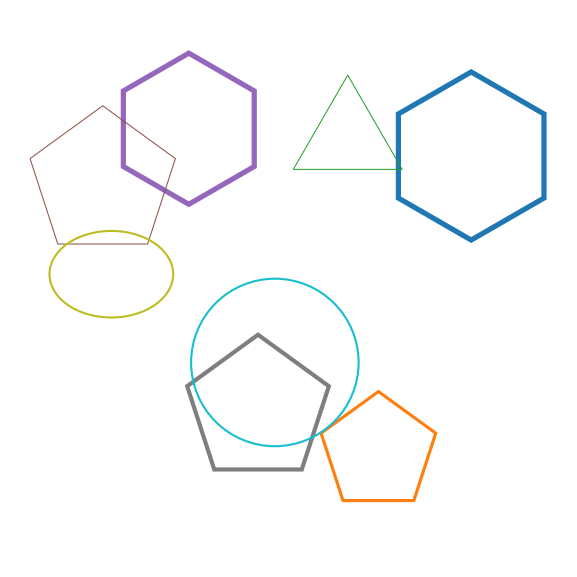[{"shape": "hexagon", "thickness": 2.5, "radius": 0.73, "center": [0.816, 0.729]}, {"shape": "pentagon", "thickness": 1.5, "radius": 0.52, "center": [0.655, 0.217]}, {"shape": "triangle", "thickness": 0.5, "radius": 0.54, "center": [0.602, 0.76]}, {"shape": "hexagon", "thickness": 2.5, "radius": 0.65, "center": [0.327, 0.776]}, {"shape": "pentagon", "thickness": 0.5, "radius": 0.66, "center": [0.178, 0.684]}, {"shape": "pentagon", "thickness": 2, "radius": 0.64, "center": [0.447, 0.291]}, {"shape": "oval", "thickness": 1, "radius": 0.54, "center": [0.193, 0.524]}, {"shape": "circle", "thickness": 1, "radius": 0.73, "center": [0.476, 0.372]}]